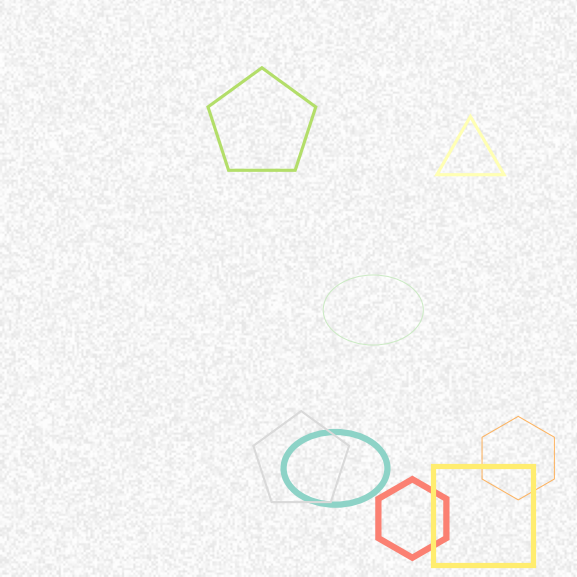[{"shape": "oval", "thickness": 3, "radius": 0.45, "center": [0.581, 0.188]}, {"shape": "triangle", "thickness": 1.5, "radius": 0.34, "center": [0.815, 0.73]}, {"shape": "hexagon", "thickness": 3, "radius": 0.34, "center": [0.714, 0.101]}, {"shape": "hexagon", "thickness": 0.5, "radius": 0.36, "center": [0.897, 0.206]}, {"shape": "pentagon", "thickness": 1.5, "radius": 0.49, "center": [0.453, 0.784]}, {"shape": "pentagon", "thickness": 1, "radius": 0.44, "center": [0.522, 0.2]}, {"shape": "oval", "thickness": 0.5, "radius": 0.43, "center": [0.646, 0.462]}, {"shape": "square", "thickness": 2.5, "radius": 0.43, "center": [0.836, 0.106]}]